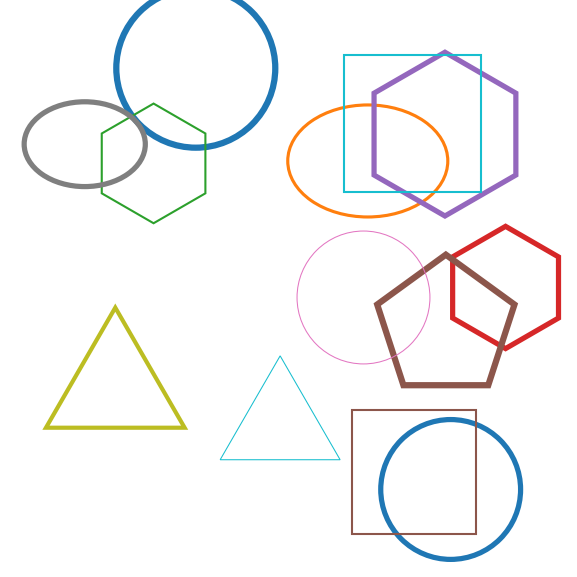[{"shape": "circle", "thickness": 3, "radius": 0.69, "center": [0.339, 0.881]}, {"shape": "circle", "thickness": 2.5, "radius": 0.61, "center": [0.78, 0.152]}, {"shape": "oval", "thickness": 1.5, "radius": 0.69, "center": [0.637, 0.72]}, {"shape": "hexagon", "thickness": 1, "radius": 0.52, "center": [0.266, 0.716]}, {"shape": "hexagon", "thickness": 2.5, "radius": 0.53, "center": [0.875, 0.501]}, {"shape": "hexagon", "thickness": 2.5, "radius": 0.71, "center": [0.77, 0.767]}, {"shape": "pentagon", "thickness": 3, "radius": 0.62, "center": [0.772, 0.433]}, {"shape": "square", "thickness": 1, "radius": 0.54, "center": [0.717, 0.181]}, {"shape": "circle", "thickness": 0.5, "radius": 0.58, "center": [0.629, 0.484]}, {"shape": "oval", "thickness": 2.5, "radius": 0.52, "center": [0.147, 0.749]}, {"shape": "triangle", "thickness": 2, "radius": 0.69, "center": [0.2, 0.328]}, {"shape": "square", "thickness": 1, "radius": 0.59, "center": [0.715, 0.786]}, {"shape": "triangle", "thickness": 0.5, "radius": 0.6, "center": [0.485, 0.263]}]